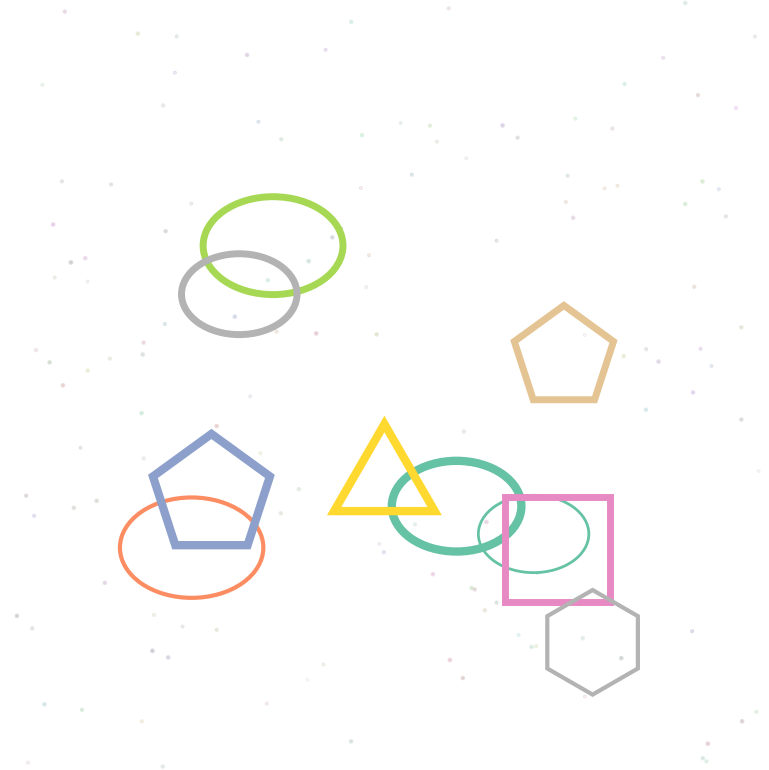[{"shape": "oval", "thickness": 1, "radius": 0.36, "center": [0.693, 0.307]}, {"shape": "oval", "thickness": 3, "radius": 0.42, "center": [0.593, 0.343]}, {"shape": "oval", "thickness": 1.5, "radius": 0.47, "center": [0.249, 0.289]}, {"shape": "pentagon", "thickness": 3, "radius": 0.4, "center": [0.275, 0.357]}, {"shape": "square", "thickness": 2.5, "radius": 0.34, "center": [0.724, 0.286]}, {"shape": "oval", "thickness": 2.5, "radius": 0.45, "center": [0.355, 0.681]}, {"shape": "triangle", "thickness": 3, "radius": 0.38, "center": [0.499, 0.374]}, {"shape": "pentagon", "thickness": 2.5, "radius": 0.34, "center": [0.732, 0.536]}, {"shape": "hexagon", "thickness": 1.5, "radius": 0.34, "center": [0.77, 0.166]}, {"shape": "oval", "thickness": 2.5, "radius": 0.38, "center": [0.311, 0.618]}]